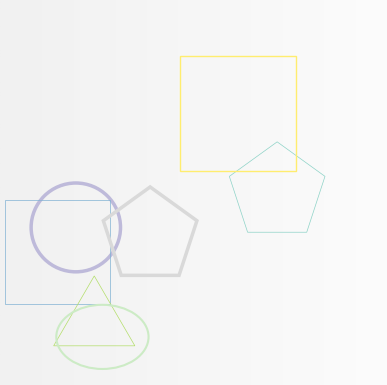[{"shape": "pentagon", "thickness": 0.5, "radius": 0.65, "center": [0.715, 0.502]}, {"shape": "circle", "thickness": 2.5, "radius": 0.58, "center": [0.196, 0.409]}, {"shape": "square", "thickness": 0.5, "radius": 0.68, "center": [0.149, 0.346]}, {"shape": "triangle", "thickness": 0.5, "radius": 0.61, "center": [0.243, 0.162]}, {"shape": "pentagon", "thickness": 2.5, "radius": 0.63, "center": [0.387, 0.387]}, {"shape": "oval", "thickness": 1.5, "radius": 0.6, "center": [0.264, 0.125]}, {"shape": "square", "thickness": 1, "radius": 0.75, "center": [0.615, 0.706]}]